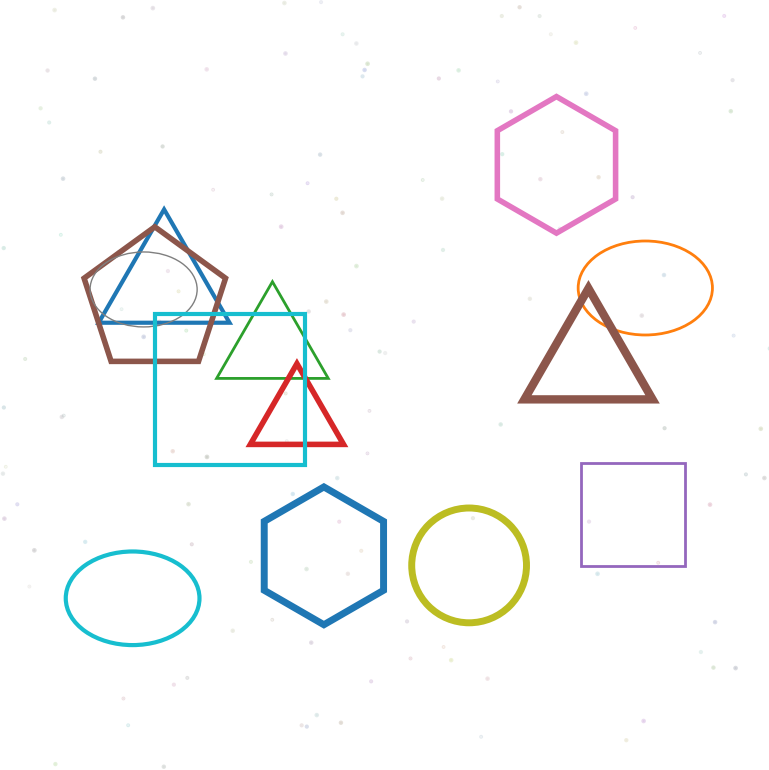[{"shape": "hexagon", "thickness": 2.5, "radius": 0.45, "center": [0.421, 0.278]}, {"shape": "triangle", "thickness": 1.5, "radius": 0.49, "center": [0.213, 0.63]}, {"shape": "oval", "thickness": 1, "radius": 0.44, "center": [0.838, 0.626]}, {"shape": "triangle", "thickness": 1, "radius": 0.42, "center": [0.354, 0.55]}, {"shape": "triangle", "thickness": 2, "radius": 0.35, "center": [0.386, 0.458]}, {"shape": "square", "thickness": 1, "radius": 0.34, "center": [0.822, 0.332]}, {"shape": "triangle", "thickness": 3, "radius": 0.48, "center": [0.764, 0.529]}, {"shape": "pentagon", "thickness": 2, "radius": 0.48, "center": [0.201, 0.609]}, {"shape": "hexagon", "thickness": 2, "radius": 0.44, "center": [0.723, 0.786]}, {"shape": "oval", "thickness": 0.5, "radius": 0.35, "center": [0.186, 0.624]}, {"shape": "circle", "thickness": 2.5, "radius": 0.37, "center": [0.609, 0.266]}, {"shape": "square", "thickness": 1.5, "radius": 0.49, "center": [0.299, 0.494]}, {"shape": "oval", "thickness": 1.5, "radius": 0.43, "center": [0.172, 0.223]}]